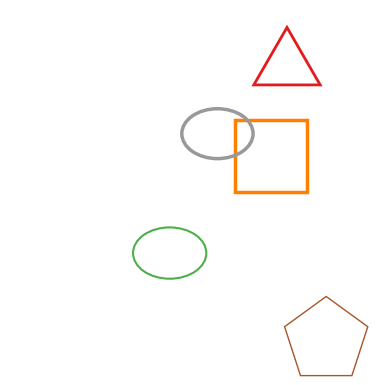[{"shape": "triangle", "thickness": 2, "radius": 0.5, "center": [0.745, 0.829]}, {"shape": "oval", "thickness": 1.5, "radius": 0.48, "center": [0.441, 0.343]}, {"shape": "square", "thickness": 2.5, "radius": 0.47, "center": [0.703, 0.595]}, {"shape": "pentagon", "thickness": 1, "radius": 0.57, "center": [0.847, 0.116]}, {"shape": "oval", "thickness": 2.5, "radius": 0.46, "center": [0.565, 0.653]}]